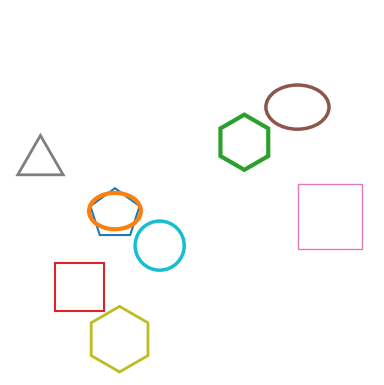[{"shape": "pentagon", "thickness": 1.5, "radius": 0.34, "center": [0.299, 0.444]}, {"shape": "oval", "thickness": 3, "radius": 0.34, "center": [0.299, 0.452]}, {"shape": "hexagon", "thickness": 3, "radius": 0.36, "center": [0.635, 0.631]}, {"shape": "square", "thickness": 1.5, "radius": 0.32, "center": [0.207, 0.255]}, {"shape": "oval", "thickness": 2.5, "radius": 0.41, "center": [0.773, 0.722]}, {"shape": "square", "thickness": 1, "radius": 0.42, "center": [0.857, 0.438]}, {"shape": "triangle", "thickness": 2, "radius": 0.34, "center": [0.105, 0.58]}, {"shape": "hexagon", "thickness": 2, "radius": 0.43, "center": [0.311, 0.119]}, {"shape": "circle", "thickness": 2.5, "radius": 0.32, "center": [0.415, 0.362]}]